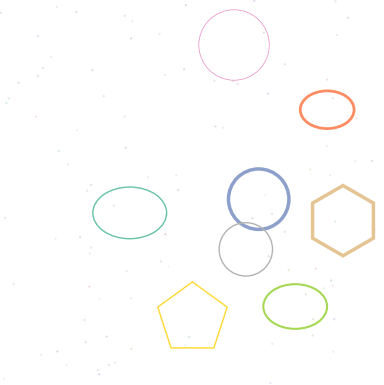[{"shape": "oval", "thickness": 1, "radius": 0.48, "center": [0.337, 0.447]}, {"shape": "oval", "thickness": 2, "radius": 0.35, "center": [0.85, 0.715]}, {"shape": "circle", "thickness": 2.5, "radius": 0.39, "center": [0.672, 0.483]}, {"shape": "circle", "thickness": 0.5, "radius": 0.46, "center": [0.608, 0.883]}, {"shape": "oval", "thickness": 1.5, "radius": 0.41, "center": [0.767, 0.204]}, {"shape": "pentagon", "thickness": 1, "radius": 0.47, "center": [0.5, 0.173]}, {"shape": "hexagon", "thickness": 2.5, "radius": 0.46, "center": [0.891, 0.427]}, {"shape": "circle", "thickness": 1, "radius": 0.35, "center": [0.639, 0.352]}]